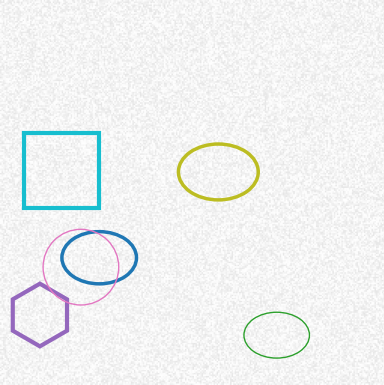[{"shape": "oval", "thickness": 2.5, "radius": 0.48, "center": [0.258, 0.331]}, {"shape": "oval", "thickness": 1, "radius": 0.43, "center": [0.719, 0.129]}, {"shape": "hexagon", "thickness": 3, "radius": 0.41, "center": [0.104, 0.182]}, {"shape": "circle", "thickness": 1, "radius": 0.49, "center": [0.21, 0.306]}, {"shape": "oval", "thickness": 2.5, "radius": 0.52, "center": [0.567, 0.553]}, {"shape": "square", "thickness": 3, "radius": 0.49, "center": [0.159, 0.557]}]